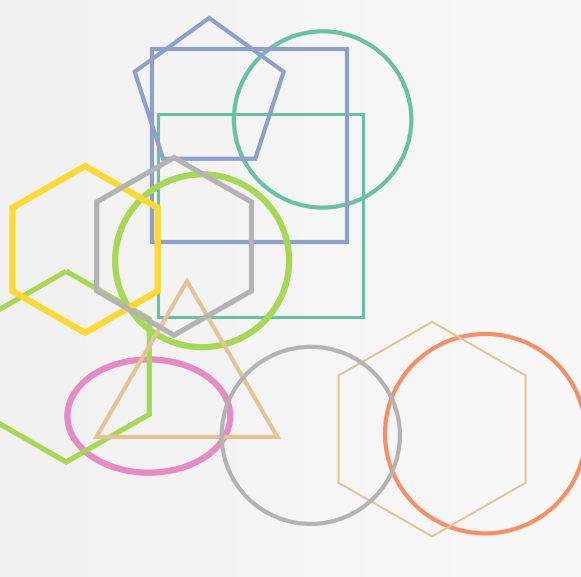[{"shape": "circle", "thickness": 2, "radius": 0.76, "center": [0.555, 0.792]}, {"shape": "square", "thickness": 1.5, "radius": 0.88, "center": [0.448, 0.626]}, {"shape": "circle", "thickness": 2, "radius": 0.86, "center": [0.835, 0.248]}, {"shape": "pentagon", "thickness": 2, "radius": 0.67, "center": [0.36, 0.833]}, {"shape": "square", "thickness": 2, "radius": 0.84, "center": [0.429, 0.748]}, {"shape": "oval", "thickness": 3, "radius": 0.7, "center": [0.256, 0.279]}, {"shape": "hexagon", "thickness": 2.5, "radius": 0.83, "center": [0.114, 0.364]}, {"shape": "circle", "thickness": 3, "radius": 0.75, "center": [0.348, 0.548]}, {"shape": "hexagon", "thickness": 3, "radius": 0.72, "center": [0.146, 0.567]}, {"shape": "triangle", "thickness": 2, "radius": 0.9, "center": [0.322, 0.332]}, {"shape": "hexagon", "thickness": 1, "radius": 0.93, "center": [0.743, 0.256]}, {"shape": "hexagon", "thickness": 2.5, "radius": 0.77, "center": [0.3, 0.572]}, {"shape": "circle", "thickness": 2, "radius": 0.77, "center": [0.535, 0.245]}]